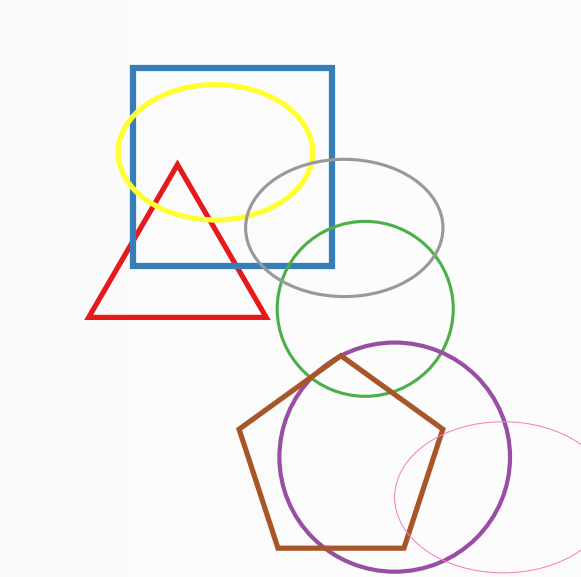[{"shape": "triangle", "thickness": 2.5, "radius": 0.88, "center": [0.305, 0.538]}, {"shape": "square", "thickness": 3, "radius": 0.86, "center": [0.4, 0.709]}, {"shape": "circle", "thickness": 1.5, "radius": 0.76, "center": [0.628, 0.464]}, {"shape": "circle", "thickness": 2, "radius": 0.99, "center": [0.679, 0.208]}, {"shape": "oval", "thickness": 2.5, "radius": 0.84, "center": [0.371, 0.735]}, {"shape": "pentagon", "thickness": 2.5, "radius": 0.92, "center": [0.587, 0.199]}, {"shape": "oval", "thickness": 0.5, "radius": 0.93, "center": [0.866, 0.138]}, {"shape": "oval", "thickness": 1.5, "radius": 0.85, "center": [0.592, 0.604]}]